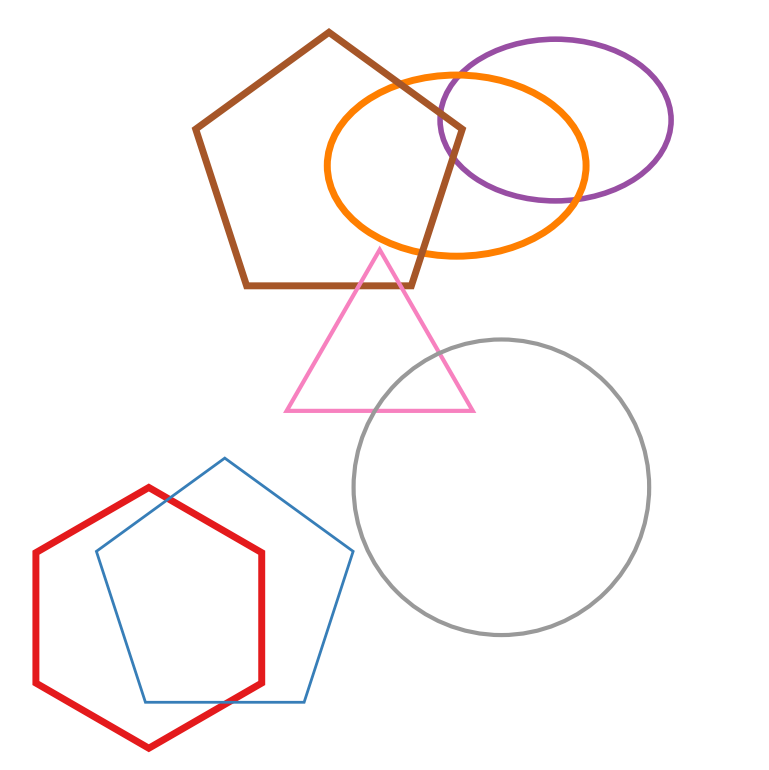[{"shape": "hexagon", "thickness": 2.5, "radius": 0.85, "center": [0.193, 0.198]}, {"shape": "pentagon", "thickness": 1, "radius": 0.88, "center": [0.292, 0.23]}, {"shape": "oval", "thickness": 2, "radius": 0.75, "center": [0.722, 0.844]}, {"shape": "oval", "thickness": 2.5, "radius": 0.84, "center": [0.593, 0.785]}, {"shape": "pentagon", "thickness": 2.5, "radius": 0.91, "center": [0.427, 0.776]}, {"shape": "triangle", "thickness": 1.5, "radius": 0.7, "center": [0.493, 0.536]}, {"shape": "circle", "thickness": 1.5, "radius": 0.96, "center": [0.651, 0.367]}]